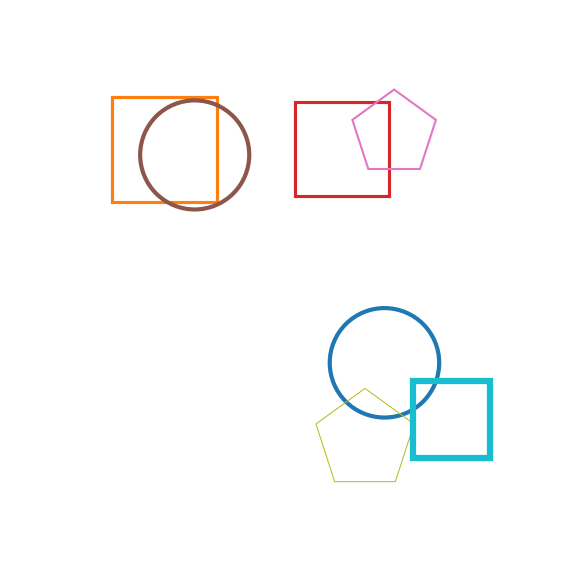[{"shape": "circle", "thickness": 2, "radius": 0.47, "center": [0.666, 0.371]}, {"shape": "square", "thickness": 1.5, "radius": 0.45, "center": [0.286, 0.74]}, {"shape": "square", "thickness": 1.5, "radius": 0.41, "center": [0.592, 0.741]}, {"shape": "circle", "thickness": 2, "radius": 0.47, "center": [0.337, 0.731]}, {"shape": "pentagon", "thickness": 1, "radius": 0.38, "center": [0.683, 0.768]}, {"shape": "pentagon", "thickness": 0.5, "radius": 0.45, "center": [0.632, 0.237]}, {"shape": "square", "thickness": 3, "radius": 0.33, "center": [0.782, 0.273]}]